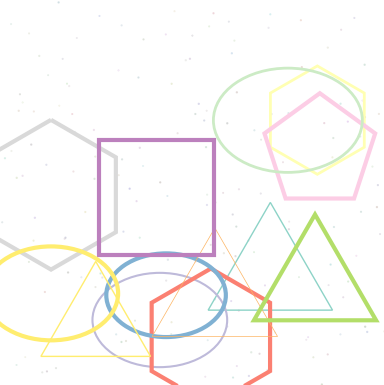[{"shape": "triangle", "thickness": 1, "radius": 0.93, "center": [0.702, 0.288]}, {"shape": "hexagon", "thickness": 2, "radius": 0.7, "center": [0.824, 0.688]}, {"shape": "oval", "thickness": 1.5, "radius": 0.87, "center": [0.415, 0.169]}, {"shape": "hexagon", "thickness": 3, "radius": 0.89, "center": [0.548, 0.125]}, {"shape": "oval", "thickness": 3, "radius": 0.78, "center": [0.431, 0.233]}, {"shape": "triangle", "thickness": 0.5, "radius": 0.94, "center": [0.558, 0.22]}, {"shape": "triangle", "thickness": 3, "radius": 0.92, "center": [0.818, 0.26]}, {"shape": "pentagon", "thickness": 3, "radius": 0.76, "center": [0.831, 0.607]}, {"shape": "hexagon", "thickness": 3, "radius": 0.97, "center": [0.133, 0.494]}, {"shape": "square", "thickness": 3, "radius": 0.75, "center": [0.406, 0.486]}, {"shape": "oval", "thickness": 2, "radius": 0.97, "center": [0.748, 0.688]}, {"shape": "triangle", "thickness": 1, "radius": 0.82, "center": [0.249, 0.157]}, {"shape": "oval", "thickness": 3, "radius": 0.87, "center": [0.133, 0.238]}]